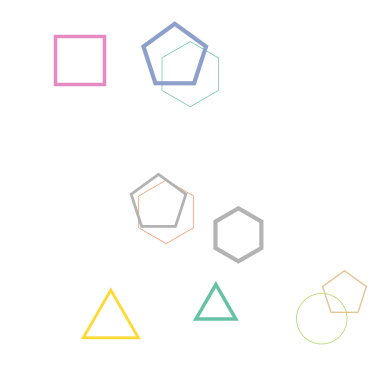[{"shape": "hexagon", "thickness": 0.5, "radius": 0.42, "center": [0.494, 0.807]}, {"shape": "triangle", "thickness": 2.5, "radius": 0.3, "center": [0.561, 0.201]}, {"shape": "hexagon", "thickness": 0.5, "radius": 0.41, "center": [0.432, 0.45]}, {"shape": "pentagon", "thickness": 3, "radius": 0.43, "center": [0.454, 0.853]}, {"shape": "square", "thickness": 2.5, "radius": 0.32, "center": [0.207, 0.844]}, {"shape": "circle", "thickness": 0.5, "radius": 0.33, "center": [0.836, 0.172]}, {"shape": "triangle", "thickness": 2, "radius": 0.41, "center": [0.288, 0.164]}, {"shape": "pentagon", "thickness": 1, "radius": 0.3, "center": [0.895, 0.237]}, {"shape": "hexagon", "thickness": 3, "radius": 0.34, "center": [0.619, 0.39]}, {"shape": "pentagon", "thickness": 2, "radius": 0.37, "center": [0.412, 0.472]}]